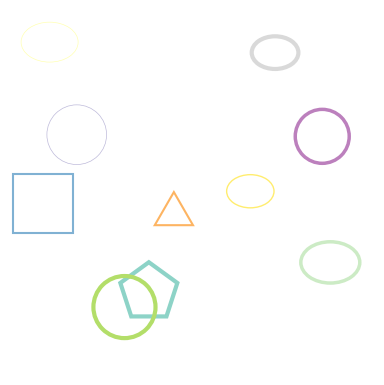[{"shape": "pentagon", "thickness": 3, "radius": 0.39, "center": [0.387, 0.241]}, {"shape": "oval", "thickness": 0.5, "radius": 0.37, "center": [0.129, 0.891]}, {"shape": "circle", "thickness": 0.5, "radius": 0.39, "center": [0.199, 0.65]}, {"shape": "square", "thickness": 1.5, "radius": 0.39, "center": [0.112, 0.471]}, {"shape": "triangle", "thickness": 1.5, "radius": 0.29, "center": [0.452, 0.444]}, {"shape": "circle", "thickness": 3, "radius": 0.4, "center": [0.323, 0.202]}, {"shape": "oval", "thickness": 3, "radius": 0.3, "center": [0.714, 0.863]}, {"shape": "circle", "thickness": 2.5, "radius": 0.35, "center": [0.837, 0.646]}, {"shape": "oval", "thickness": 2.5, "radius": 0.38, "center": [0.858, 0.318]}, {"shape": "oval", "thickness": 1, "radius": 0.31, "center": [0.65, 0.503]}]